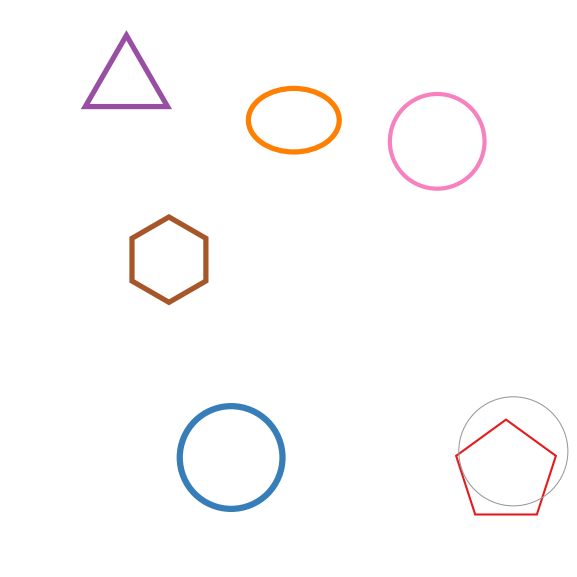[{"shape": "pentagon", "thickness": 1, "radius": 0.45, "center": [0.876, 0.182]}, {"shape": "circle", "thickness": 3, "radius": 0.44, "center": [0.4, 0.207]}, {"shape": "triangle", "thickness": 2.5, "radius": 0.41, "center": [0.219, 0.856]}, {"shape": "oval", "thickness": 2.5, "radius": 0.39, "center": [0.509, 0.791]}, {"shape": "hexagon", "thickness": 2.5, "radius": 0.37, "center": [0.293, 0.55]}, {"shape": "circle", "thickness": 2, "radius": 0.41, "center": [0.757, 0.754]}, {"shape": "circle", "thickness": 0.5, "radius": 0.47, "center": [0.889, 0.218]}]